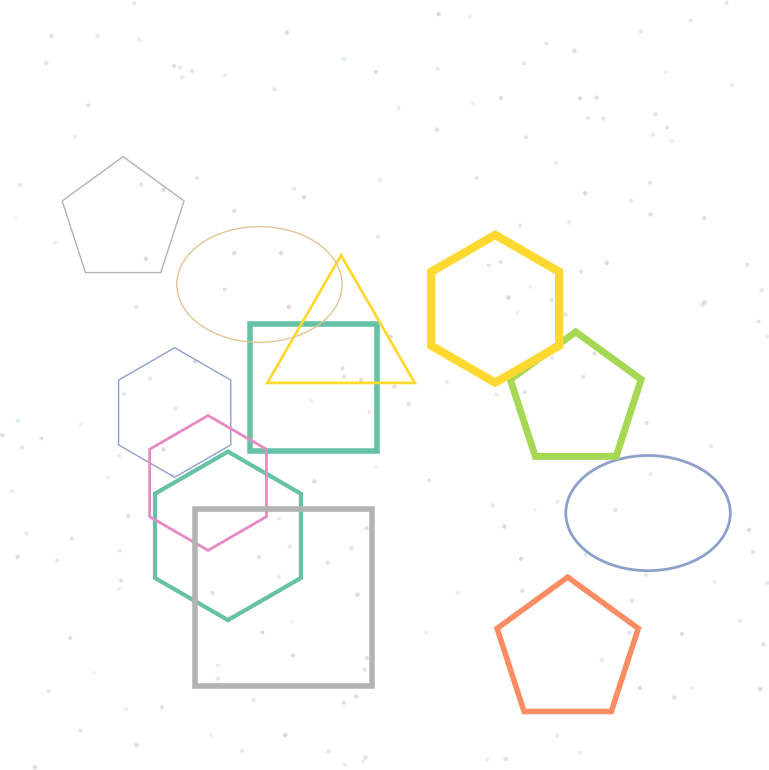[{"shape": "hexagon", "thickness": 1.5, "radius": 0.55, "center": [0.296, 0.304]}, {"shape": "square", "thickness": 2, "radius": 0.41, "center": [0.407, 0.497]}, {"shape": "pentagon", "thickness": 2, "radius": 0.48, "center": [0.737, 0.154]}, {"shape": "oval", "thickness": 1, "radius": 0.53, "center": [0.842, 0.334]}, {"shape": "hexagon", "thickness": 0.5, "radius": 0.42, "center": [0.227, 0.464]}, {"shape": "hexagon", "thickness": 1, "radius": 0.44, "center": [0.27, 0.373]}, {"shape": "pentagon", "thickness": 2.5, "radius": 0.45, "center": [0.748, 0.48]}, {"shape": "triangle", "thickness": 1, "radius": 0.55, "center": [0.443, 0.558]}, {"shape": "hexagon", "thickness": 3, "radius": 0.48, "center": [0.643, 0.599]}, {"shape": "oval", "thickness": 0.5, "radius": 0.54, "center": [0.337, 0.631]}, {"shape": "square", "thickness": 2, "radius": 0.57, "center": [0.369, 0.224]}, {"shape": "pentagon", "thickness": 0.5, "radius": 0.42, "center": [0.16, 0.713]}]